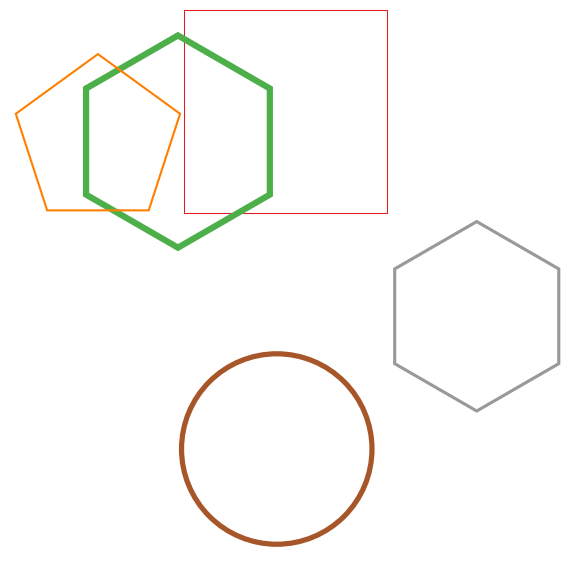[{"shape": "square", "thickness": 0.5, "radius": 0.88, "center": [0.494, 0.807]}, {"shape": "hexagon", "thickness": 3, "radius": 0.92, "center": [0.308, 0.754]}, {"shape": "pentagon", "thickness": 1, "radius": 0.75, "center": [0.17, 0.756]}, {"shape": "circle", "thickness": 2.5, "radius": 0.82, "center": [0.479, 0.222]}, {"shape": "hexagon", "thickness": 1.5, "radius": 0.82, "center": [0.826, 0.451]}]